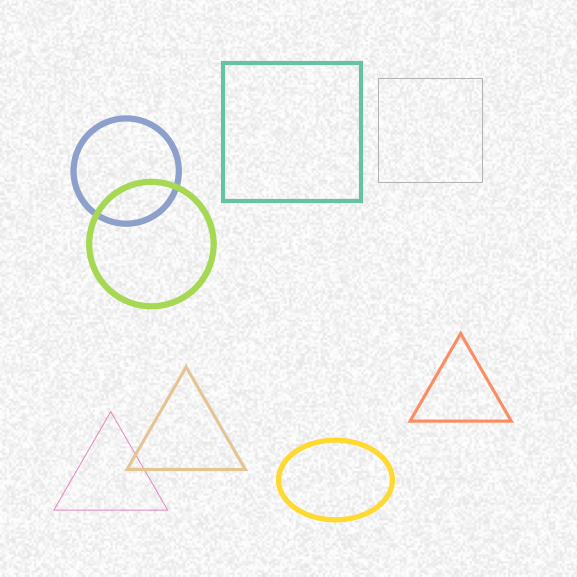[{"shape": "square", "thickness": 2, "radius": 0.6, "center": [0.505, 0.77]}, {"shape": "triangle", "thickness": 1.5, "radius": 0.51, "center": [0.798, 0.32]}, {"shape": "circle", "thickness": 3, "radius": 0.46, "center": [0.219, 0.703]}, {"shape": "triangle", "thickness": 0.5, "radius": 0.57, "center": [0.192, 0.173]}, {"shape": "circle", "thickness": 3, "radius": 0.54, "center": [0.262, 0.577]}, {"shape": "oval", "thickness": 2.5, "radius": 0.49, "center": [0.581, 0.168]}, {"shape": "triangle", "thickness": 1.5, "radius": 0.59, "center": [0.322, 0.245]}, {"shape": "square", "thickness": 0.5, "radius": 0.45, "center": [0.745, 0.775]}]